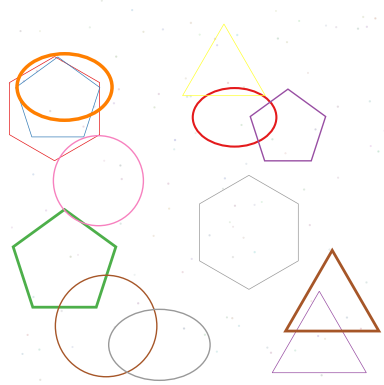[{"shape": "oval", "thickness": 1.5, "radius": 0.54, "center": [0.609, 0.695]}, {"shape": "hexagon", "thickness": 0.5, "radius": 0.68, "center": [0.142, 0.718]}, {"shape": "pentagon", "thickness": 0.5, "radius": 0.57, "center": [0.15, 0.737]}, {"shape": "pentagon", "thickness": 2, "radius": 0.7, "center": [0.168, 0.315]}, {"shape": "pentagon", "thickness": 1, "radius": 0.51, "center": [0.748, 0.666]}, {"shape": "triangle", "thickness": 0.5, "radius": 0.71, "center": [0.829, 0.102]}, {"shape": "oval", "thickness": 2.5, "radius": 0.62, "center": [0.168, 0.774]}, {"shape": "triangle", "thickness": 0.5, "radius": 0.62, "center": [0.582, 0.814]}, {"shape": "circle", "thickness": 1, "radius": 0.66, "center": [0.276, 0.153]}, {"shape": "triangle", "thickness": 2, "radius": 0.7, "center": [0.863, 0.21]}, {"shape": "circle", "thickness": 1, "radius": 0.58, "center": [0.256, 0.531]}, {"shape": "oval", "thickness": 1, "radius": 0.66, "center": [0.414, 0.104]}, {"shape": "hexagon", "thickness": 0.5, "radius": 0.74, "center": [0.647, 0.397]}]